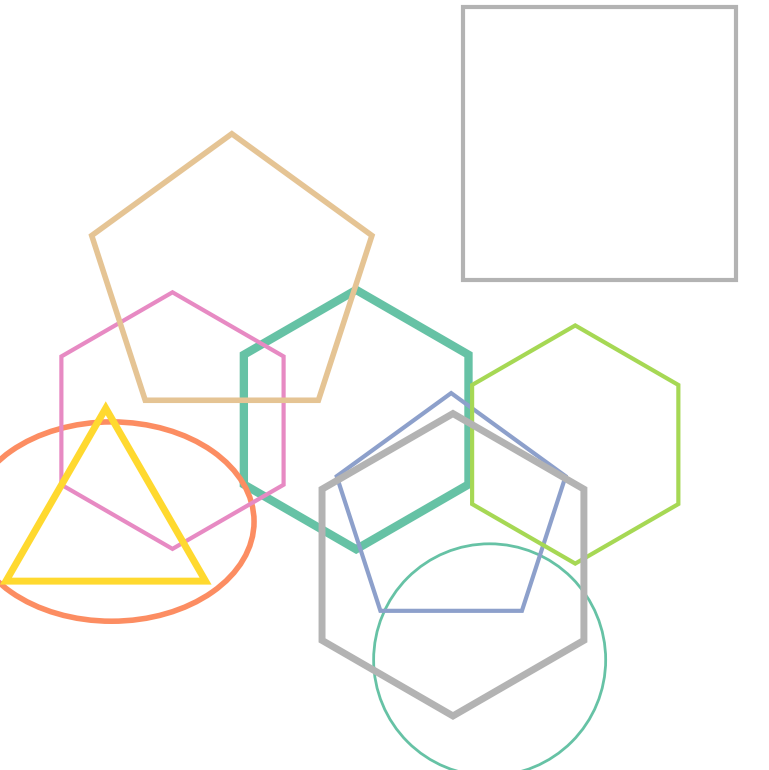[{"shape": "hexagon", "thickness": 3, "radius": 0.84, "center": [0.463, 0.455]}, {"shape": "circle", "thickness": 1, "radius": 0.75, "center": [0.636, 0.143]}, {"shape": "oval", "thickness": 2, "radius": 0.92, "center": [0.145, 0.323]}, {"shape": "pentagon", "thickness": 1.5, "radius": 0.78, "center": [0.586, 0.333]}, {"shape": "hexagon", "thickness": 1.5, "radius": 0.83, "center": [0.224, 0.454]}, {"shape": "hexagon", "thickness": 1.5, "radius": 0.77, "center": [0.747, 0.423]}, {"shape": "triangle", "thickness": 2.5, "radius": 0.75, "center": [0.137, 0.32]}, {"shape": "pentagon", "thickness": 2, "radius": 0.96, "center": [0.301, 0.635]}, {"shape": "square", "thickness": 1.5, "radius": 0.89, "center": [0.778, 0.814]}, {"shape": "hexagon", "thickness": 2.5, "radius": 0.98, "center": [0.588, 0.267]}]